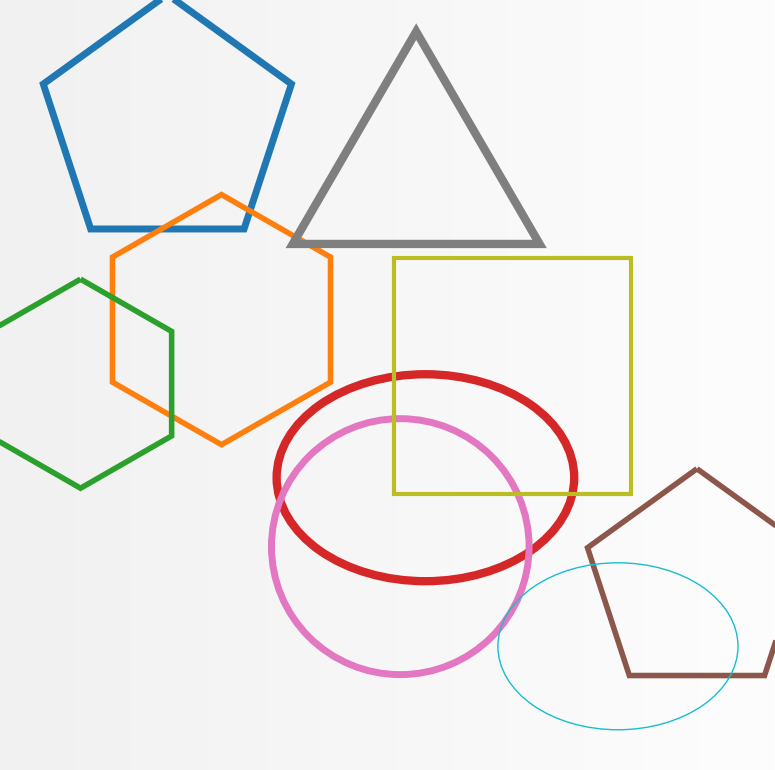[{"shape": "pentagon", "thickness": 2.5, "radius": 0.84, "center": [0.216, 0.839]}, {"shape": "hexagon", "thickness": 2, "radius": 0.81, "center": [0.286, 0.585]}, {"shape": "hexagon", "thickness": 2, "radius": 0.68, "center": [0.104, 0.502]}, {"shape": "oval", "thickness": 3, "radius": 0.96, "center": [0.549, 0.38]}, {"shape": "pentagon", "thickness": 2, "radius": 0.74, "center": [0.899, 0.243]}, {"shape": "circle", "thickness": 2.5, "radius": 0.83, "center": [0.516, 0.29]}, {"shape": "triangle", "thickness": 3, "radius": 0.92, "center": [0.537, 0.775]}, {"shape": "square", "thickness": 1.5, "radius": 0.76, "center": [0.661, 0.512]}, {"shape": "oval", "thickness": 0.5, "radius": 0.77, "center": [0.797, 0.161]}]